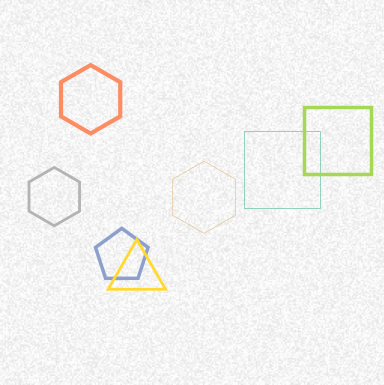[{"shape": "square", "thickness": 0.5, "radius": 0.5, "center": [0.732, 0.559]}, {"shape": "hexagon", "thickness": 3, "radius": 0.44, "center": [0.235, 0.742]}, {"shape": "pentagon", "thickness": 2.5, "radius": 0.36, "center": [0.316, 0.335]}, {"shape": "square", "thickness": 2.5, "radius": 0.44, "center": [0.877, 0.636]}, {"shape": "triangle", "thickness": 2, "radius": 0.43, "center": [0.355, 0.292]}, {"shape": "hexagon", "thickness": 0.5, "radius": 0.47, "center": [0.53, 0.488]}, {"shape": "hexagon", "thickness": 2, "radius": 0.38, "center": [0.141, 0.489]}]